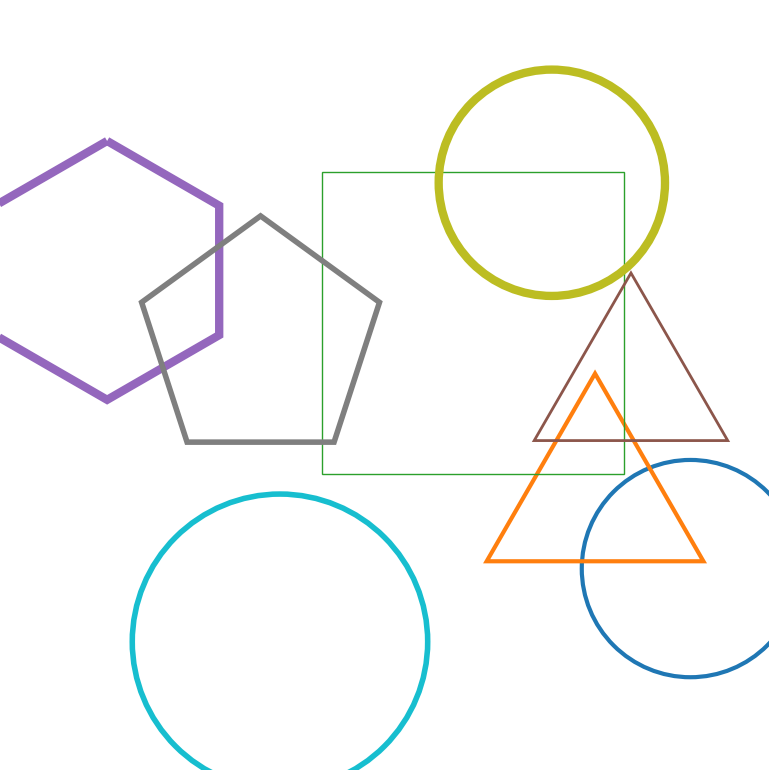[{"shape": "circle", "thickness": 1.5, "radius": 0.71, "center": [0.897, 0.262]}, {"shape": "triangle", "thickness": 1.5, "radius": 0.81, "center": [0.773, 0.352]}, {"shape": "square", "thickness": 0.5, "radius": 0.98, "center": [0.614, 0.581]}, {"shape": "hexagon", "thickness": 3, "radius": 0.84, "center": [0.139, 0.649]}, {"shape": "triangle", "thickness": 1, "radius": 0.73, "center": [0.819, 0.5]}, {"shape": "pentagon", "thickness": 2, "radius": 0.81, "center": [0.338, 0.557]}, {"shape": "circle", "thickness": 3, "radius": 0.73, "center": [0.717, 0.763]}, {"shape": "circle", "thickness": 2, "radius": 0.96, "center": [0.364, 0.167]}]